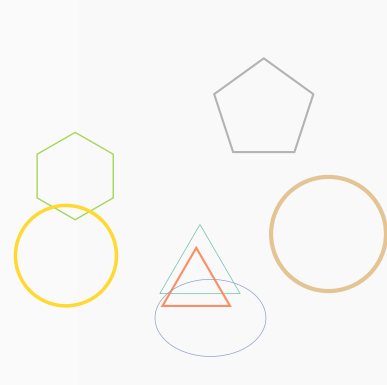[{"shape": "triangle", "thickness": 0.5, "radius": 0.6, "center": [0.516, 0.297]}, {"shape": "triangle", "thickness": 1.5, "radius": 0.5, "center": [0.506, 0.256]}, {"shape": "oval", "thickness": 0.5, "radius": 0.72, "center": [0.543, 0.174]}, {"shape": "hexagon", "thickness": 1, "radius": 0.57, "center": [0.194, 0.543]}, {"shape": "circle", "thickness": 2.5, "radius": 0.65, "center": [0.17, 0.336]}, {"shape": "circle", "thickness": 3, "radius": 0.74, "center": [0.848, 0.392]}, {"shape": "pentagon", "thickness": 1.5, "radius": 0.67, "center": [0.681, 0.714]}]